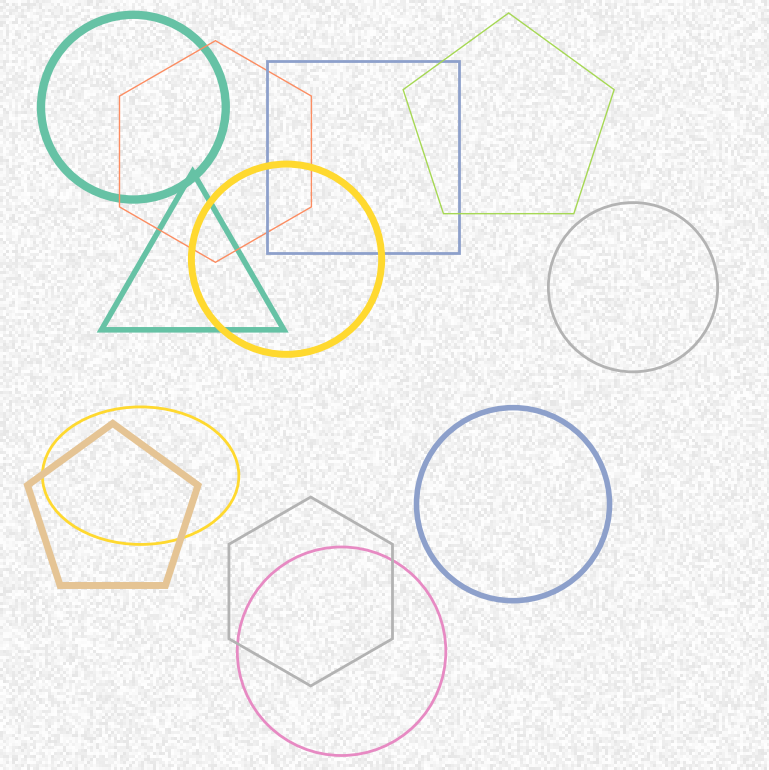[{"shape": "triangle", "thickness": 2, "radius": 0.68, "center": [0.25, 0.64]}, {"shape": "circle", "thickness": 3, "radius": 0.6, "center": [0.173, 0.861]}, {"shape": "hexagon", "thickness": 0.5, "radius": 0.72, "center": [0.28, 0.803]}, {"shape": "circle", "thickness": 2, "radius": 0.63, "center": [0.666, 0.345]}, {"shape": "square", "thickness": 1, "radius": 0.62, "center": [0.471, 0.796]}, {"shape": "circle", "thickness": 1, "radius": 0.68, "center": [0.444, 0.154]}, {"shape": "pentagon", "thickness": 0.5, "radius": 0.72, "center": [0.661, 0.839]}, {"shape": "oval", "thickness": 1, "radius": 0.64, "center": [0.183, 0.382]}, {"shape": "circle", "thickness": 2.5, "radius": 0.62, "center": [0.372, 0.663]}, {"shape": "pentagon", "thickness": 2.5, "radius": 0.58, "center": [0.146, 0.334]}, {"shape": "circle", "thickness": 1, "radius": 0.55, "center": [0.822, 0.627]}, {"shape": "hexagon", "thickness": 1, "radius": 0.61, "center": [0.404, 0.232]}]